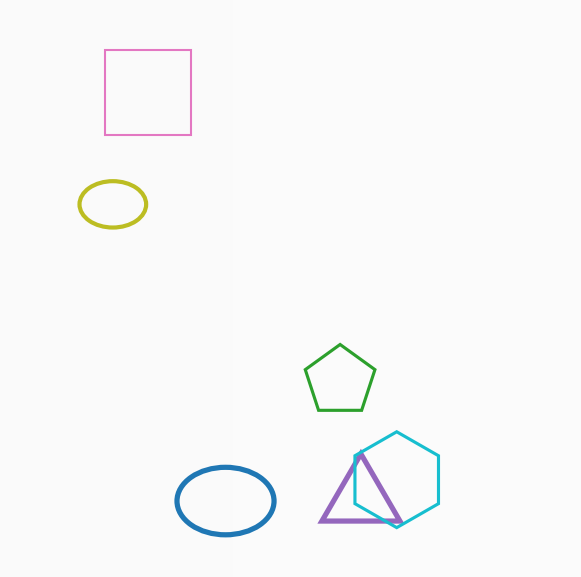[{"shape": "oval", "thickness": 2.5, "radius": 0.42, "center": [0.388, 0.132]}, {"shape": "pentagon", "thickness": 1.5, "radius": 0.32, "center": [0.585, 0.34]}, {"shape": "triangle", "thickness": 2.5, "radius": 0.39, "center": [0.621, 0.136]}, {"shape": "square", "thickness": 1, "radius": 0.37, "center": [0.254, 0.839]}, {"shape": "oval", "thickness": 2, "radius": 0.29, "center": [0.194, 0.645]}, {"shape": "hexagon", "thickness": 1.5, "radius": 0.41, "center": [0.683, 0.168]}]